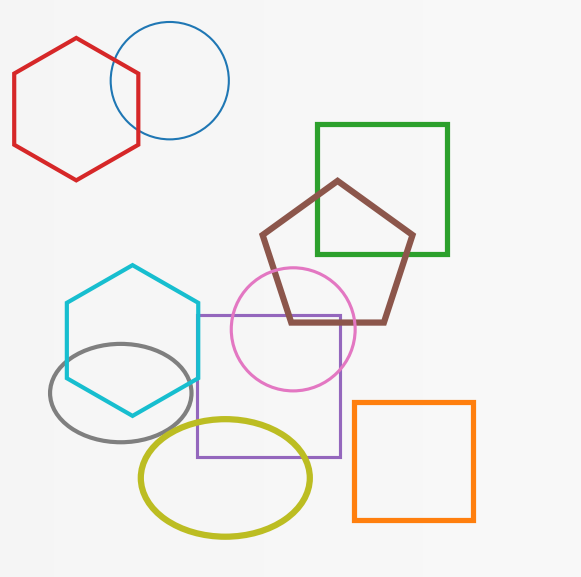[{"shape": "circle", "thickness": 1, "radius": 0.51, "center": [0.292, 0.859]}, {"shape": "square", "thickness": 2.5, "radius": 0.51, "center": [0.712, 0.201]}, {"shape": "square", "thickness": 2.5, "radius": 0.56, "center": [0.658, 0.672]}, {"shape": "hexagon", "thickness": 2, "radius": 0.62, "center": [0.131, 0.81]}, {"shape": "square", "thickness": 1.5, "radius": 0.61, "center": [0.462, 0.33]}, {"shape": "pentagon", "thickness": 3, "radius": 0.68, "center": [0.581, 0.55]}, {"shape": "circle", "thickness": 1.5, "radius": 0.53, "center": [0.504, 0.429]}, {"shape": "oval", "thickness": 2, "radius": 0.61, "center": [0.208, 0.319]}, {"shape": "oval", "thickness": 3, "radius": 0.73, "center": [0.388, 0.172]}, {"shape": "hexagon", "thickness": 2, "radius": 0.65, "center": [0.228, 0.409]}]